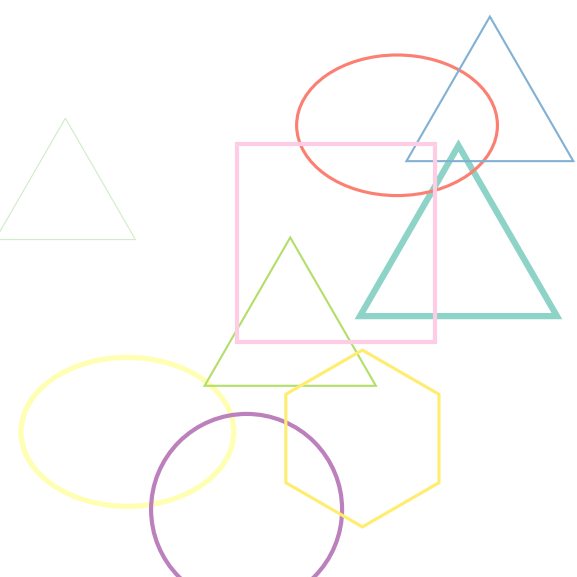[{"shape": "triangle", "thickness": 3, "radius": 0.98, "center": [0.794, 0.55]}, {"shape": "oval", "thickness": 2.5, "radius": 0.92, "center": [0.221, 0.251]}, {"shape": "oval", "thickness": 1.5, "radius": 0.87, "center": [0.688, 0.782]}, {"shape": "triangle", "thickness": 1, "radius": 0.83, "center": [0.848, 0.804]}, {"shape": "triangle", "thickness": 1, "radius": 0.86, "center": [0.503, 0.417]}, {"shape": "square", "thickness": 2, "radius": 0.86, "center": [0.582, 0.578]}, {"shape": "circle", "thickness": 2, "radius": 0.83, "center": [0.427, 0.117]}, {"shape": "triangle", "thickness": 0.5, "radius": 0.7, "center": [0.113, 0.654]}, {"shape": "hexagon", "thickness": 1.5, "radius": 0.77, "center": [0.628, 0.24]}]